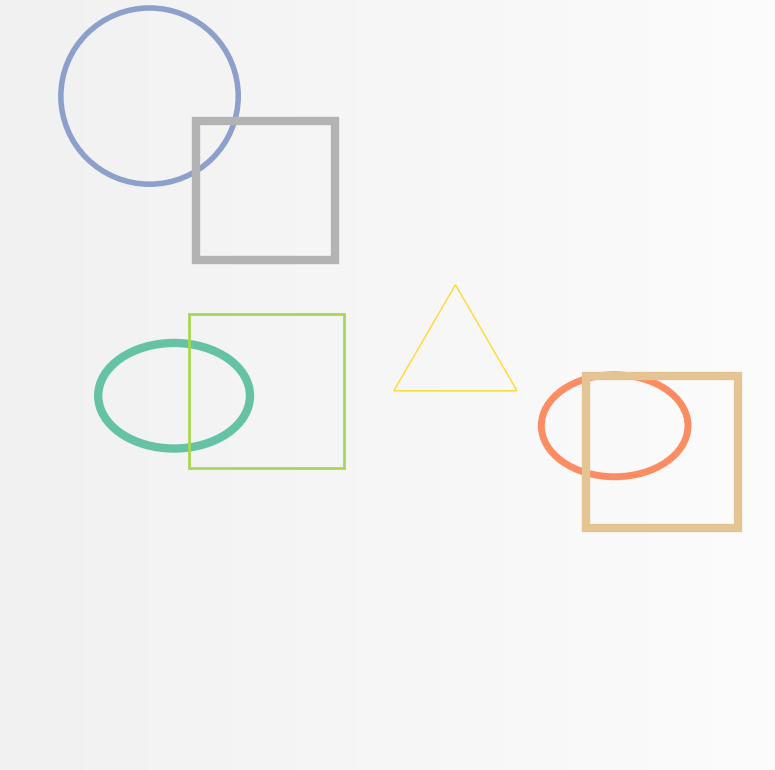[{"shape": "oval", "thickness": 3, "radius": 0.49, "center": [0.225, 0.486]}, {"shape": "oval", "thickness": 2.5, "radius": 0.47, "center": [0.793, 0.447]}, {"shape": "circle", "thickness": 2, "radius": 0.57, "center": [0.193, 0.875]}, {"shape": "square", "thickness": 1, "radius": 0.5, "center": [0.344, 0.493]}, {"shape": "triangle", "thickness": 0.5, "radius": 0.46, "center": [0.588, 0.538]}, {"shape": "square", "thickness": 3, "radius": 0.49, "center": [0.854, 0.413]}, {"shape": "square", "thickness": 3, "radius": 0.45, "center": [0.343, 0.753]}]